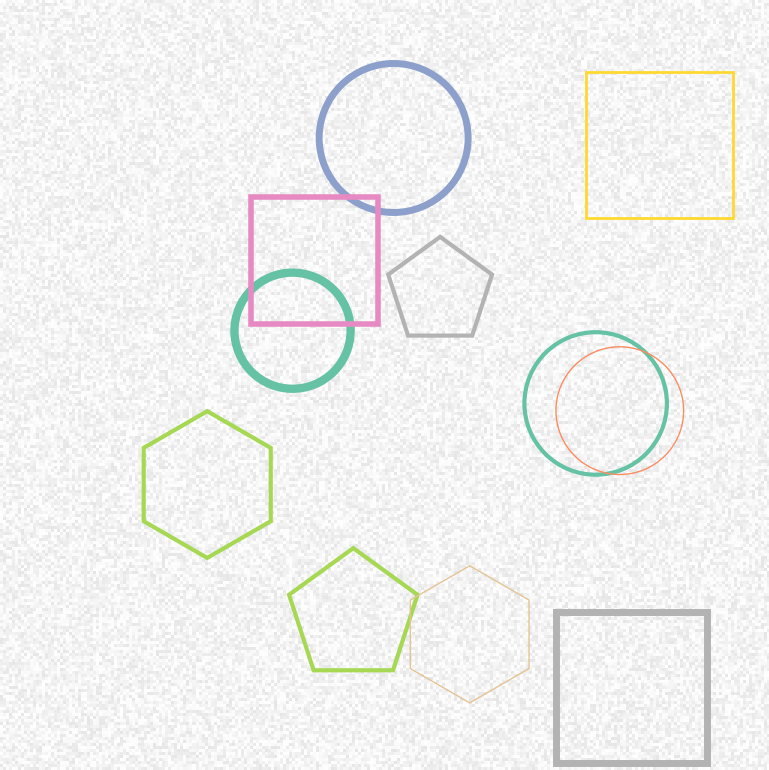[{"shape": "circle", "thickness": 3, "radius": 0.38, "center": [0.38, 0.571]}, {"shape": "circle", "thickness": 1.5, "radius": 0.46, "center": [0.774, 0.476]}, {"shape": "circle", "thickness": 0.5, "radius": 0.41, "center": [0.805, 0.467]}, {"shape": "circle", "thickness": 2.5, "radius": 0.48, "center": [0.511, 0.821]}, {"shape": "square", "thickness": 2, "radius": 0.41, "center": [0.408, 0.662]}, {"shape": "hexagon", "thickness": 1.5, "radius": 0.48, "center": [0.269, 0.371]}, {"shape": "pentagon", "thickness": 1.5, "radius": 0.44, "center": [0.459, 0.2]}, {"shape": "square", "thickness": 1, "radius": 0.47, "center": [0.856, 0.812]}, {"shape": "hexagon", "thickness": 0.5, "radius": 0.45, "center": [0.61, 0.176]}, {"shape": "square", "thickness": 2.5, "radius": 0.49, "center": [0.82, 0.108]}, {"shape": "pentagon", "thickness": 1.5, "radius": 0.35, "center": [0.572, 0.622]}]